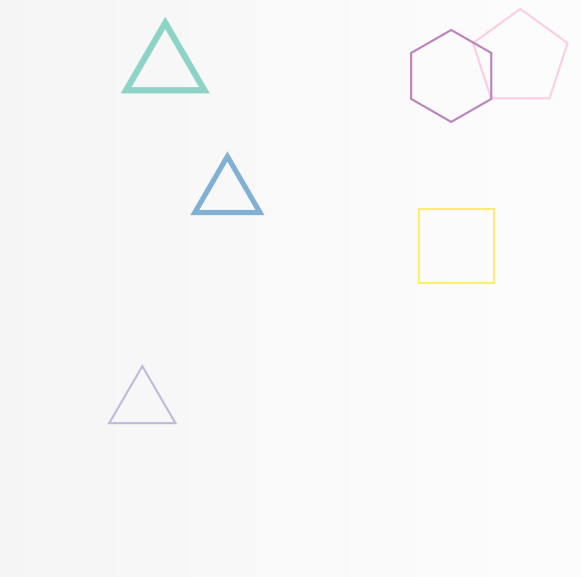[{"shape": "triangle", "thickness": 3, "radius": 0.39, "center": [0.284, 0.882]}, {"shape": "triangle", "thickness": 1, "radius": 0.33, "center": [0.245, 0.299]}, {"shape": "triangle", "thickness": 2.5, "radius": 0.32, "center": [0.391, 0.663]}, {"shape": "pentagon", "thickness": 1, "radius": 0.43, "center": [0.895, 0.898]}, {"shape": "hexagon", "thickness": 1, "radius": 0.4, "center": [0.776, 0.868]}, {"shape": "square", "thickness": 1, "radius": 0.32, "center": [0.785, 0.573]}]